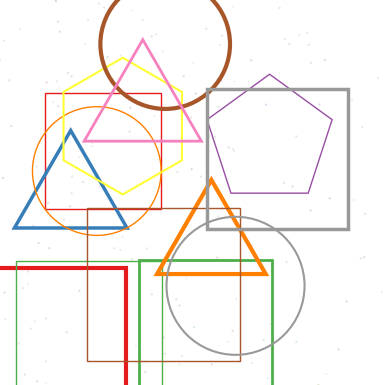[{"shape": "square", "thickness": 1, "radius": 0.75, "center": [0.269, 0.608]}, {"shape": "square", "thickness": 3, "radius": 0.84, "center": [0.16, 0.138]}, {"shape": "triangle", "thickness": 2.5, "radius": 0.84, "center": [0.184, 0.492]}, {"shape": "square", "thickness": 2, "radius": 0.87, "center": [0.533, 0.151]}, {"shape": "square", "thickness": 1, "radius": 0.95, "center": [0.232, 0.133]}, {"shape": "pentagon", "thickness": 1, "radius": 0.85, "center": [0.7, 0.636]}, {"shape": "circle", "thickness": 1, "radius": 0.84, "center": [0.251, 0.556]}, {"shape": "triangle", "thickness": 3, "radius": 0.81, "center": [0.549, 0.37]}, {"shape": "hexagon", "thickness": 1.5, "radius": 0.89, "center": [0.319, 0.672]}, {"shape": "square", "thickness": 1, "radius": 0.99, "center": [0.425, 0.261]}, {"shape": "circle", "thickness": 3, "radius": 0.84, "center": [0.429, 0.885]}, {"shape": "triangle", "thickness": 2, "radius": 0.88, "center": [0.371, 0.721]}, {"shape": "square", "thickness": 2.5, "radius": 0.91, "center": [0.721, 0.587]}, {"shape": "circle", "thickness": 1.5, "radius": 0.9, "center": [0.612, 0.258]}]